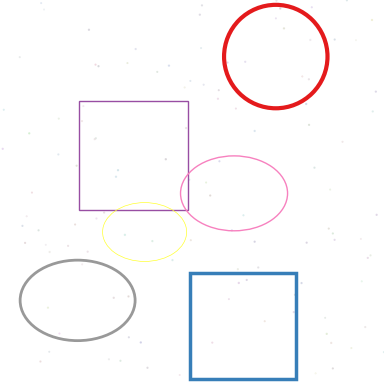[{"shape": "circle", "thickness": 3, "radius": 0.67, "center": [0.716, 0.853]}, {"shape": "square", "thickness": 2.5, "radius": 0.69, "center": [0.631, 0.154]}, {"shape": "square", "thickness": 1, "radius": 0.71, "center": [0.346, 0.597]}, {"shape": "oval", "thickness": 0.5, "radius": 0.55, "center": [0.376, 0.397]}, {"shape": "oval", "thickness": 1, "radius": 0.7, "center": [0.608, 0.498]}, {"shape": "oval", "thickness": 2, "radius": 0.75, "center": [0.202, 0.22]}]